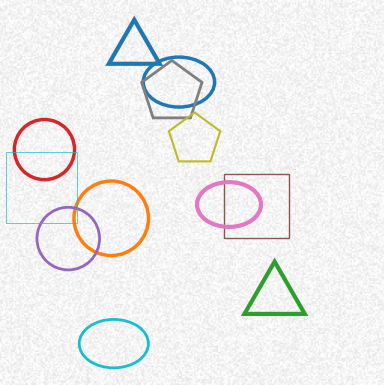[{"shape": "triangle", "thickness": 3, "radius": 0.38, "center": [0.349, 0.872]}, {"shape": "oval", "thickness": 2.5, "radius": 0.46, "center": [0.465, 0.787]}, {"shape": "circle", "thickness": 2.5, "radius": 0.48, "center": [0.289, 0.433]}, {"shape": "triangle", "thickness": 3, "radius": 0.45, "center": [0.713, 0.23]}, {"shape": "circle", "thickness": 2.5, "radius": 0.39, "center": [0.115, 0.611]}, {"shape": "circle", "thickness": 2, "radius": 0.41, "center": [0.177, 0.38]}, {"shape": "square", "thickness": 1, "radius": 0.42, "center": [0.666, 0.465]}, {"shape": "oval", "thickness": 3, "radius": 0.42, "center": [0.595, 0.469]}, {"shape": "pentagon", "thickness": 2, "radius": 0.41, "center": [0.446, 0.761]}, {"shape": "pentagon", "thickness": 1.5, "radius": 0.35, "center": [0.505, 0.638]}, {"shape": "oval", "thickness": 2, "radius": 0.45, "center": [0.296, 0.107]}, {"shape": "square", "thickness": 0.5, "radius": 0.46, "center": [0.107, 0.513]}]